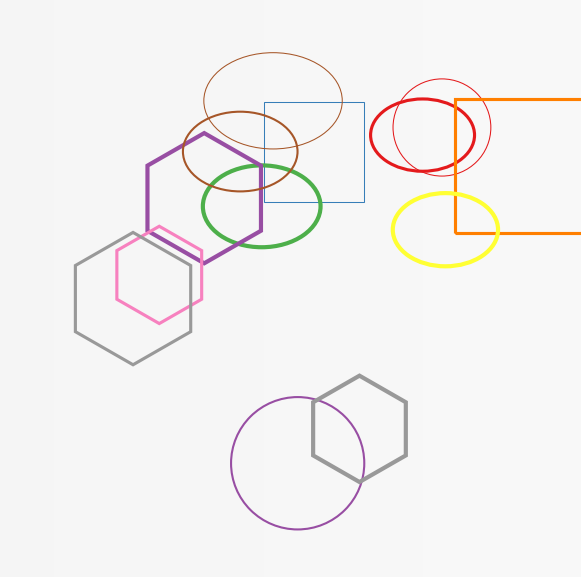[{"shape": "circle", "thickness": 0.5, "radius": 0.42, "center": [0.76, 0.778]}, {"shape": "oval", "thickness": 1.5, "radius": 0.45, "center": [0.727, 0.765]}, {"shape": "square", "thickness": 0.5, "radius": 0.43, "center": [0.54, 0.736]}, {"shape": "oval", "thickness": 2, "radius": 0.51, "center": [0.45, 0.642]}, {"shape": "hexagon", "thickness": 2, "radius": 0.56, "center": [0.351, 0.656]}, {"shape": "circle", "thickness": 1, "radius": 0.57, "center": [0.512, 0.197]}, {"shape": "square", "thickness": 1.5, "radius": 0.58, "center": [0.898, 0.711]}, {"shape": "oval", "thickness": 2, "radius": 0.45, "center": [0.766, 0.601]}, {"shape": "oval", "thickness": 1, "radius": 0.49, "center": [0.413, 0.737]}, {"shape": "oval", "thickness": 0.5, "radius": 0.6, "center": [0.47, 0.825]}, {"shape": "hexagon", "thickness": 1.5, "radius": 0.42, "center": [0.274, 0.523]}, {"shape": "hexagon", "thickness": 2, "radius": 0.46, "center": [0.618, 0.257]}, {"shape": "hexagon", "thickness": 1.5, "radius": 0.57, "center": [0.229, 0.482]}]